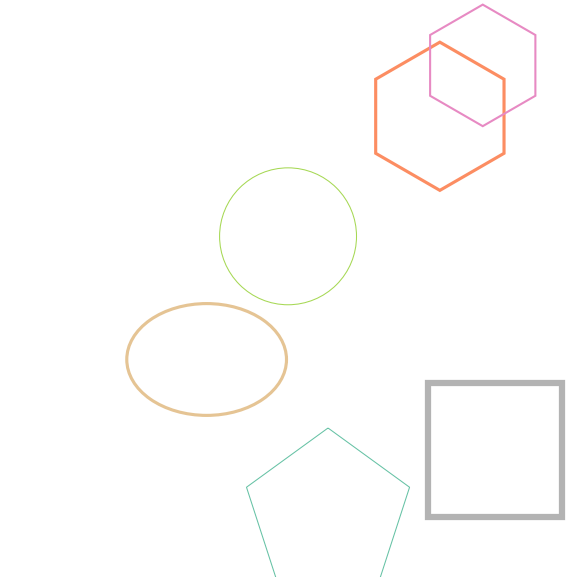[{"shape": "pentagon", "thickness": 0.5, "radius": 0.74, "center": [0.568, 0.11]}, {"shape": "hexagon", "thickness": 1.5, "radius": 0.64, "center": [0.762, 0.798]}, {"shape": "hexagon", "thickness": 1, "radius": 0.53, "center": [0.836, 0.886]}, {"shape": "circle", "thickness": 0.5, "radius": 0.59, "center": [0.499, 0.59]}, {"shape": "oval", "thickness": 1.5, "radius": 0.69, "center": [0.358, 0.377]}, {"shape": "square", "thickness": 3, "radius": 0.58, "center": [0.857, 0.221]}]